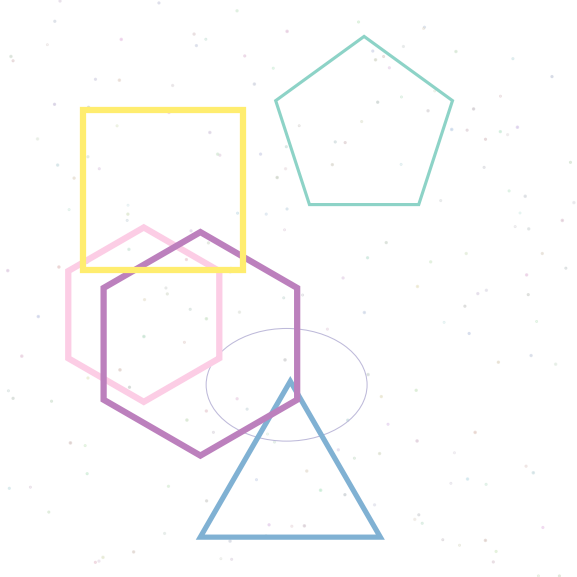[{"shape": "pentagon", "thickness": 1.5, "radius": 0.8, "center": [0.63, 0.775]}, {"shape": "oval", "thickness": 0.5, "radius": 0.7, "center": [0.496, 0.333]}, {"shape": "triangle", "thickness": 2.5, "radius": 0.9, "center": [0.503, 0.159]}, {"shape": "hexagon", "thickness": 3, "radius": 0.75, "center": [0.249, 0.454]}, {"shape": "hexagon", "thickness": 3, "radius": 0.97, "center": [0.347, 0.404]}, {"shape": "square", "thickness": 3, "radius": 0.69, "center": [0.283, 0.67]}]